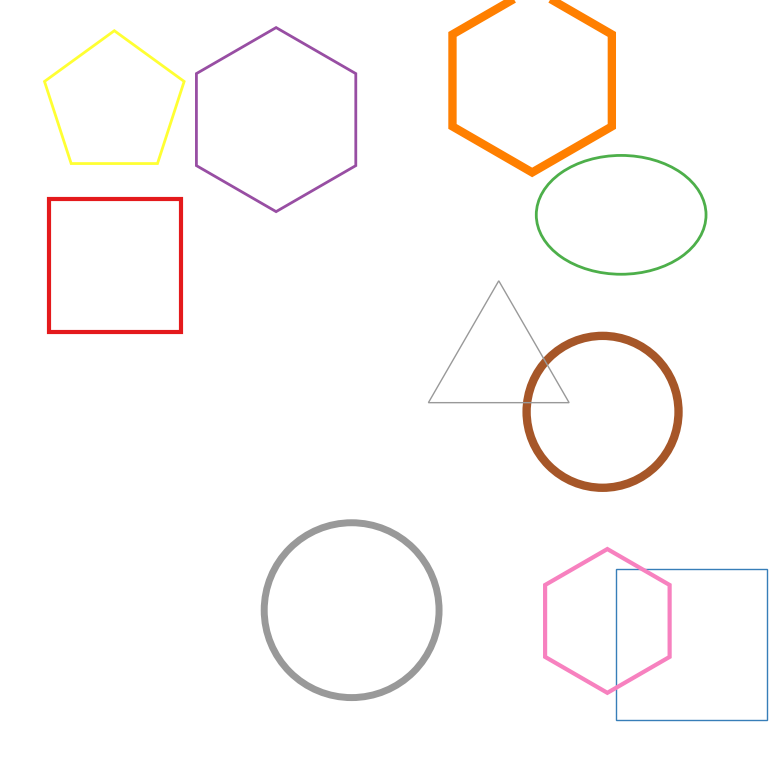[{"shape": "square", "thickness": 1.5, "radius": 0.43, "center": [0.149, 0.656]}, {"shape": "square", "thickness": 0.5, "radius": 0.49, "center": [0.898, 0.163]}, {"shape": "oval", "thickness": 1, "radius": 0.55, "center": [0.807, 0.721]}, {"shape": "hexagon", "thickness": 1, "radius": 0.6, "center": [0.359, 0.845]}, {"shape": "hexagon", "thickness": 3, "radius": 0.6, "center": [0.691, 0.896]}, {"shape": "pentagon", "thickness": 1, "radius": 0.48, "center": [0.148, 0.865]}, {"shape": "circle", "thickness": 3, "radius": 0.49, "center": [0.783, 0.465]}, {"shape": "hexagon", "thickness": 1.5, "radius": 0.47, "center": [0.789, 0.194]}, {"shape": "circle", "thickness": 2.5, "radius": 0.57, "center": [0.457, 0.208]}, {"shape": "triangle", "thickness": 0.5, "radius": 0.53, "center": [0.648, 0.53]}]